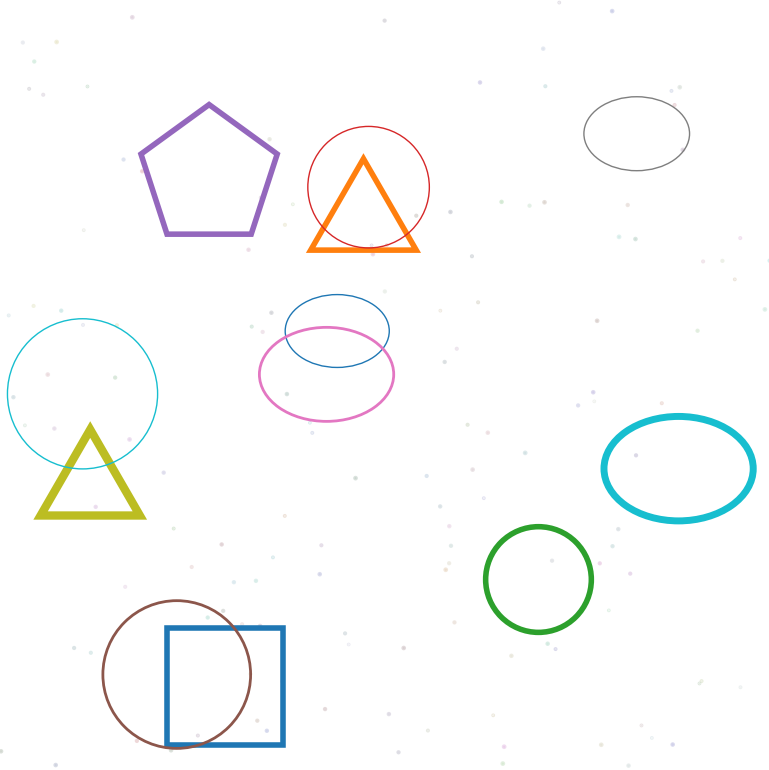[{"shape": "square", "thickness": 2, "radius": 0.38, "center": [0.292, 0.108]}, {"shape": "oval", "thickness": 0.5, "radius": 0.34, "center": [0.438, 0.57]}, {"shape": "triangle", "thickness": 2, "radius": 0.4, "center": [0.472, 0.715]}, {"shape": "circle", "thickness": 2, "radius": 0.34, "center": [0.699, 0.247]}, {"shape": "circle", "thickness": 0.5, "radius": 0.39, "center": [0.479, 0.757]}, {"shape": "pentagon", "thickness": 2, "radius": 0.47, "center": [0.272, 0.771]}, {"shape": "circle", "thickness": 1, "radius": 0.48, "center": [0.23, 0.124]}, {"shape": "oval", "thickness": 1, "radius": 0.44, "center": [0.424, 0.514]}, {"shape": "oval", "thickness": 0.5, "radius": 0.34, "center": [0.827, 0.826]}, {"shape": "triangle", "thickness": 3, "radius": 0.37, "center": [0.117, 0.368]}, {"shape": "oval", "thickness": 2.5, "radius": 0.48, "center": [0.881, 0.391]}, {"shape": "circle", "thickness": 0.5, "radius": 0.49, "center": [0.107, 0.489]}]